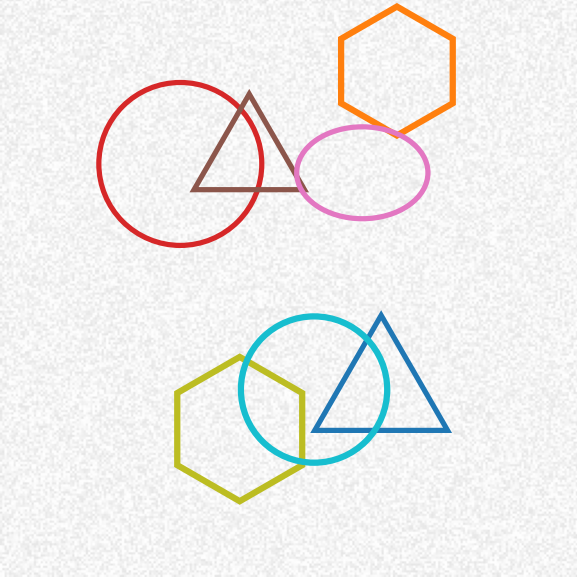[{"shape": "triangle", "thickness": 2.5, "radius": 0.66, "center": [0.66, 0.32]}, {"shape": "hexagon", "thickness": 3, "radius": 0.56, "center": [0.687, 0.876]}, {"shape": "circle", "thickness": 2.5, "radius": 0.71, "center": [0.312, 0.715]}, {"shape": "triangle", "thickness": 2.5, "radius": 0.55, "center": [0.432, 0.726]}, {"shape": "oval", "thickness": 2.5, "radius": 0.57, "center": [0.627, 0.7]}, {"shape": "hexagon", "thickness": 3, "radius": 0.62, "center": [0.415, 0.256]}, {"shape": "circle", "thickness": 3, "radius": 0.63, "center": [0.544, 0.325]}]